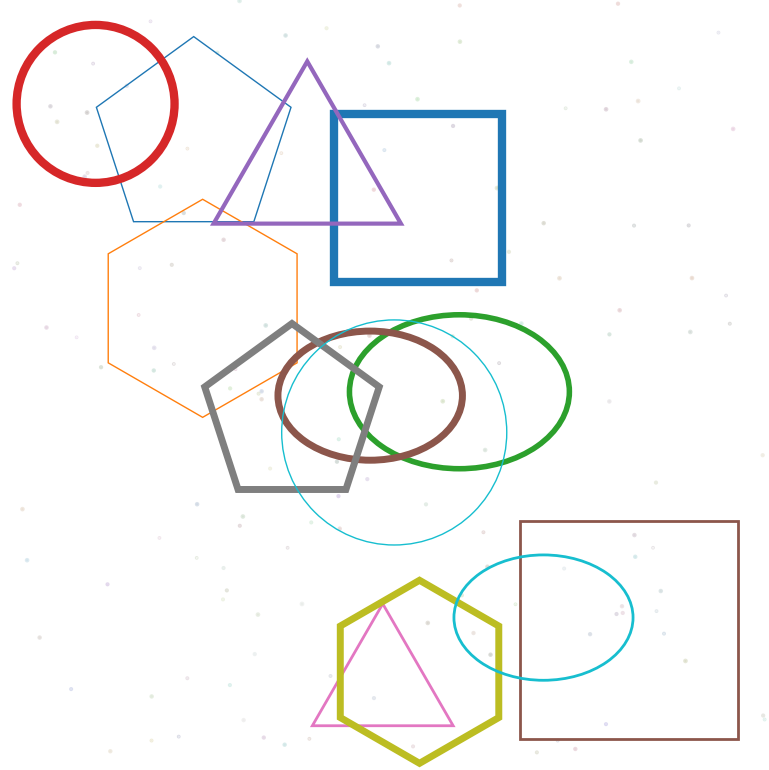[{"shape": "pentagon", "thickness": 0.5, "radius": 0.66, "center": [0.252, 0.82]}, {"shape": "square", "thickness": 3, "radius": 0.55, "center": [0.543, 0.743]}, {"shape": "hexagon", "thickness": 0.5, "radius": 0.71, "center": [0.263, 0.6]}, {"shape": "oval", "thickness": 2, "radius": 0.71, "center": [0.597, 0.491]}, {"shape": "circle", "thickness": 3, "radius": 0.51, "center": [0.124, 0.865]}, {"shape": "triangle", "thickness": 1.5, "radius": 0.7, "center": [0.399, 0.78]}, {"shape": "square", "thickness": 1, "radius": 0.71, "center": [0.816, 0.182]}, {"shape": "oval", "thickness": 2.5, "radius": 0.6, "center": [0.481, 0.486]}, {"shape": "triangle", "thickness": 1, "radius": 0.53, "center": [0.497, 0.11]}, {"shape": "pentagon", "thickness": 2.5, "radius": 0.6, "center": [0.379, 0.461]}, {"shape": "hexagon", "thickness": 2.5, "radius": 0.59, "center": [0.545, 0.128]}, {"shape": "oval", "thickness": 1, "radius": 0.58, "center": [0.706, 0.198]}, {"shape": "circle", "thickness": 0.5, "radius": 0.73, "center": [0.512, 0.438]}]